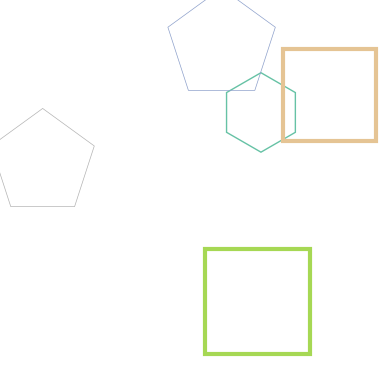[{"shape": "hexagon", "thickness": 1, "radius": 0.52, "center": [0.678, 0.708]}, {"shape": "pentagon", "thickness": 0.5, "radius": 0.73, "center": [0.576, 0.884]}, {"shape": "square", "thickness": 3, "radius": 0.68, "center": [0.669, 0.216]}, {"shape": "square", "thickness": 3, "radius": 0.6, "center": [0.856, 0.753]}, {"shape": "pentagon", "thickness": 0.5, "radius": 0.7, "center": [0.111, 0.577]}]